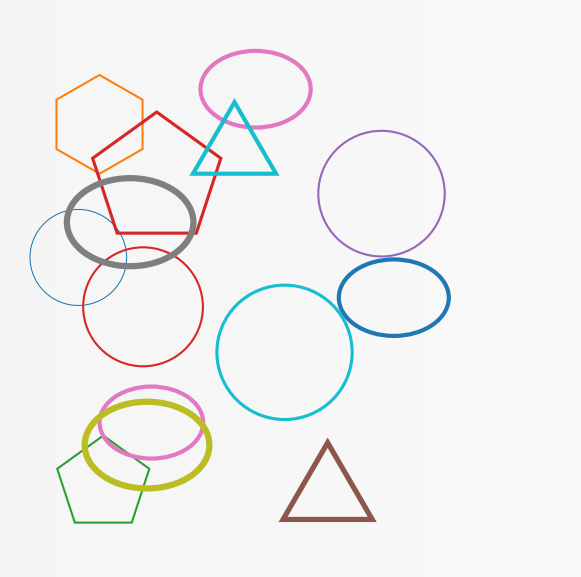[{"shape": "circle", "thickness": 0.5, "radius": 0.42, "center": [0.135, 0.553]}, {"shape": "oval", "thickness": 2, "radius": 0.47, "center": [0.678, 0.484]}, {"shape": "hexagon", "thickness": 1, "radius": 0.43, "center": [0.171, 0.784]}, {"shape": "pentagon", "thickness": 1, "radius": 0.42, "center": [0.178, 0.162]}, {"shape": "circle", "thickness": 1, "radius": 0.52, "center": [0.246, 0.468]}, {"shape": "pentagon", "thickness": 1.5, "radius": 0.58, "center": [0.27, 0.689]}, {"shape": "circle", "thickness": 1, "radius": 0.54, "center": [0.656, 0.664]}, {"shape": "triangle", "thickness": 2.5, "radius": 0.44, "center": [0.564, 0.144]}, {"shape": "oval", "thickness": 2, "radius": 0.45, "center": [0.26, 0.267]}, {"shape": "oval", "thickness": 2, "radius": 0.47, "center": [0.44, 0.845]}, {"shape": "oval", "thickness": 3, "radius": 0.54, "center": [0.224, 0.614]}, {"shape": "oval", "thickness": 3, "radius": 0.54, "center": [0.253, 0.228]}, {"shape": "triangle", "thickness": 2, "radius": 0.41, "center": [0.403, 0.74]}, {"shape": "circle", "thickness": 1.5, "radius": 0.58, "center": [0.49, 0.389]}]